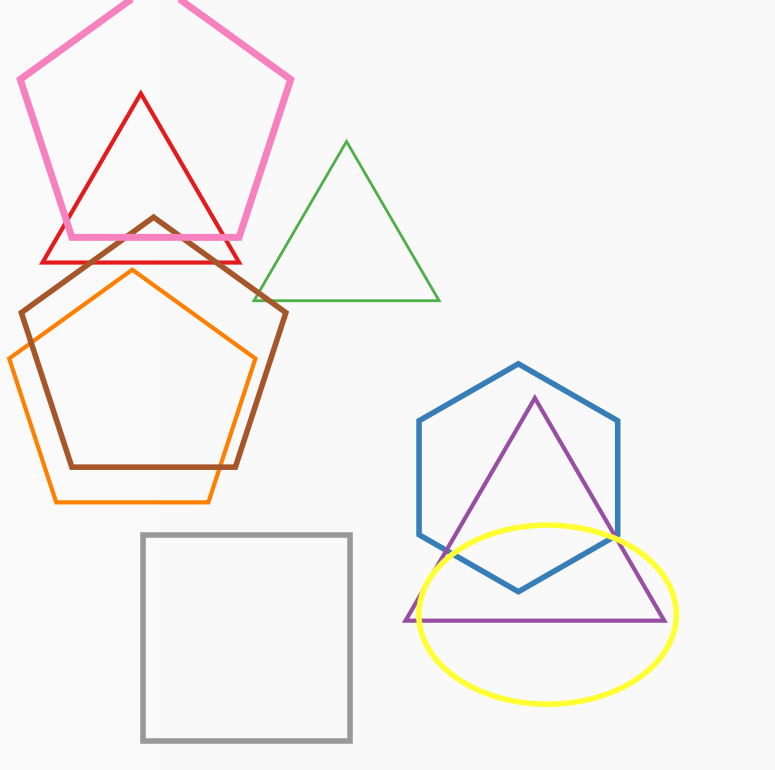[{"shape": "triangle", "thickness": 1.5, "radius": 0.73, "center": [0.182, 0.732]}, {"shape": "hexagon", "thickness": 2, "radius": 0.74, "center": [0.669, 0.38]}, {"shape": "triangle", "thickness": 1, "radius": 0.69, "center": [0.447, 0.678]}, {"shape": "triangle", "thickness": 1.5, "radius": 0.96, "center": [0.69, 0.29]}, {"shape": "pentagon", "thickness": 1.5, "radius": 0.84, "center": [0.171, 0.483]}, {"shape": "oval", "thickness": 2, "radius": 0.83, "center": [0.707, 0.202]}, {"shape": "pentagon", "thickness": 2, "radius": 0.9, "center": [0.198, 0.538]}, {"shape": "pentagon", "thickness": 2.5, "radius": 0.92, "center": [0.201, 0.84]}, {"shape": "square", "thickness": 2, "radius": 0.67, "center": [0.318, 0.171]}]